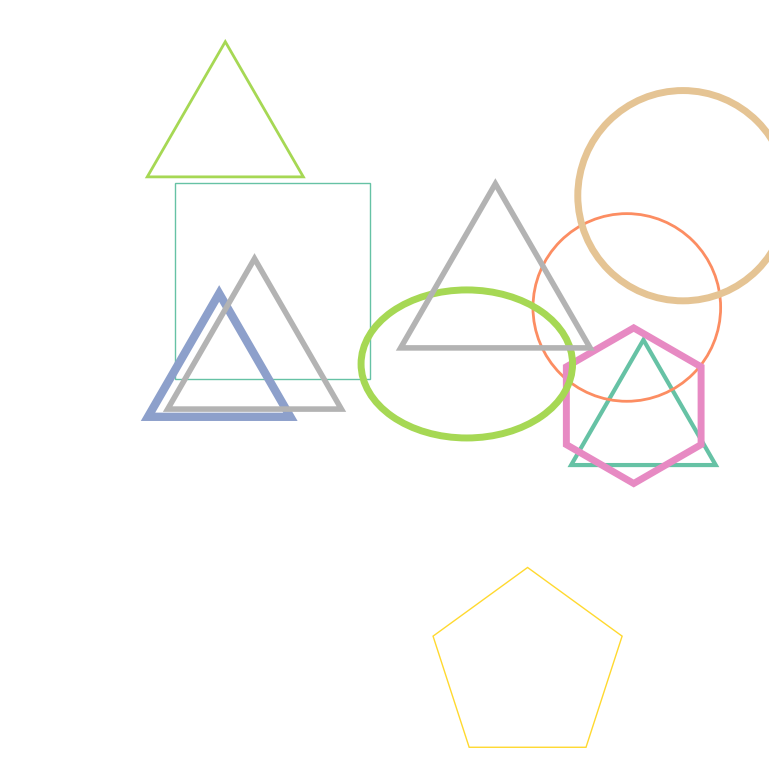[{"shape": "triangle", "thickness": 1.5, "radius": 0.54, "center": [0.836, 0.45]}, {"shape": "square", "thickness": 0.5, "radius": 0.63, "center": [0.354, 0.635]}, {"shape": "circle", "thickness": 1, "radius": 0.61, "center": [0.814, 0.601]}, {"shape": "triangle", "thickness": 3, "radius": 0.53, "center": [0.285, 0.512]}, {"shape": "hexagon", "thickness": 2.5, "radius": 0.51, "center": [0.823, 0.473]}, {"shape": "oval", "thickness": 2.5, "radius": 0.69, "center": [0.606, 0.527]}, {"shape": "triangle", "thickness": 1, "radius": 0.59, "center": [0.293, 0.829]}, {"shape": "pentagon", "thickness": 0.5, "radius": 0.65, "center": [0.685, 0.134]}, {"shape": "circle", "thickness": 2.5, "radius": 0.68, "center": [0.887, 0.746]}, {"shape": "triangle", "thickness": 2, "radius": 0.65, "center": [0.331, 0.534]}, {"shape": "triangle", "thickness": 2, "radius": 0.71, "center": [0.643, 0.619]}]